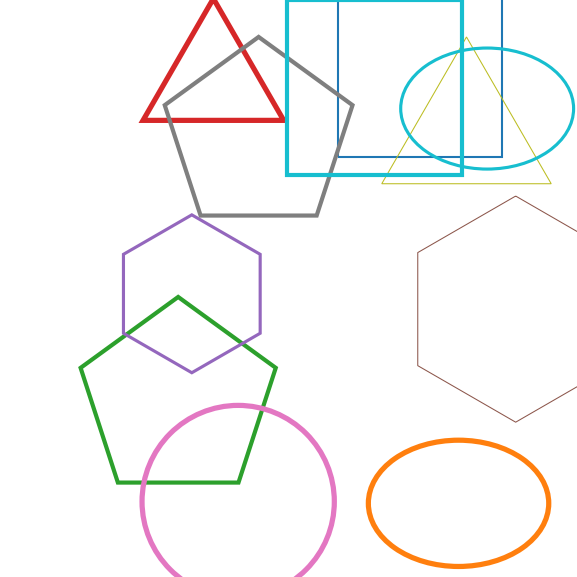[{"shape": "square", "thickness": 1, "radius": 0.71, "center": [0.728, 0.869]}, {"shape": "oval", "thickness": 2.5, "radius": 0.78, "center": [0.794, 0.128]}, {"shape": "pentagon", "thickness": 2, "radius": 0.89, "center": [0.309, 0.307]}, {"shape": "triangle", "thickness": 2.5, "radius": 0.7, "center": [0.369, 0.861]}, {"shape": "hexagon", "thickness": 1.5, "radius": 0.68, "center": [0.332, 0.49]}, {"shape": "hexagon", "thickness": 0.5, "radius": 0.98, "center": [0.893, 0.464]}, {"shape": "circle", "thickness": 2.5, "radius": 0.83, "center": [0.412, 0.131]}, {"shape": "pentagon", "thickness": 2, "radius": 0.85, "center": [0.448, 0.764]}, {"shape": "triangle", "thickness": 0.5, "radius": 0.85, "center": [0.808, 0.766]}, {"shape": "square", "thickness": 2, "radius": 0.76, "center": [0.648, 0.847]}, {"shape": "oval", "thickness": 1.5, "radius": 0.75, "center": [0.844, 0.811]}]